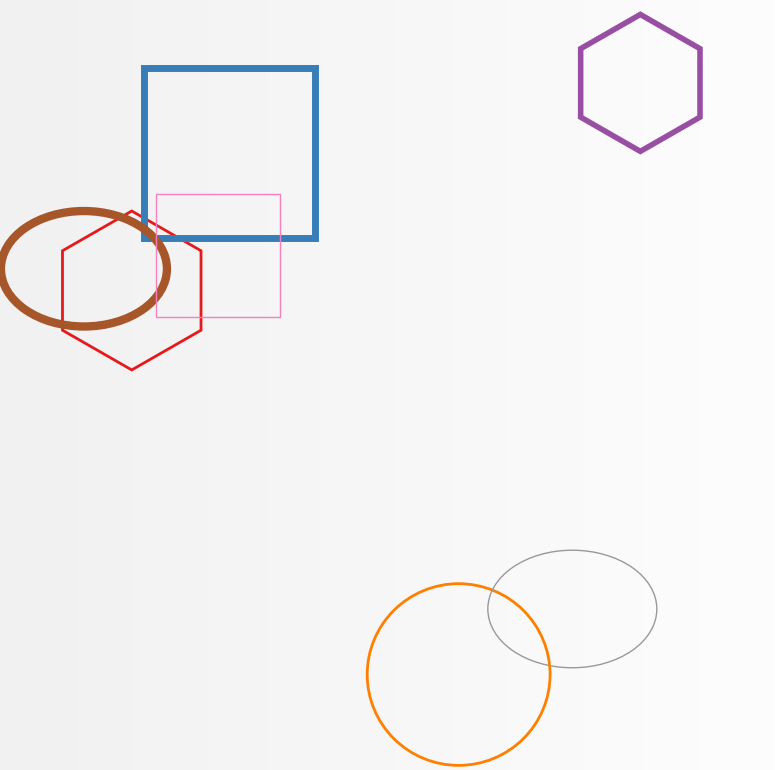[{"shape": "hexagon", "thickness": 1, "radius": 0.52, "center": [0.17, 0.623]}, {"shape": "square", "thickness": 2.5, "radius": 0.55, "center": [0.296, 0.801]}, {"shape": "hexagon", "thickness": 2, "radius": 0.44, "center": [0.826, 0.892]}, {"shape": "circle", "thickness": 1, "radius": 0.59, "center": [0.592, 0.124]}, {"shape": "oval", "thickness": 3, "radius": 0.54, "center": [0.108, 0.651]}, {"shape": "square", "thickness": 0.5, "radius": 0.4, "center": [0.281, 0.669]}, {"shape": "oval", "thickness": 0.5, "radius": 0.55, "center": [0.738, 0.209]}]